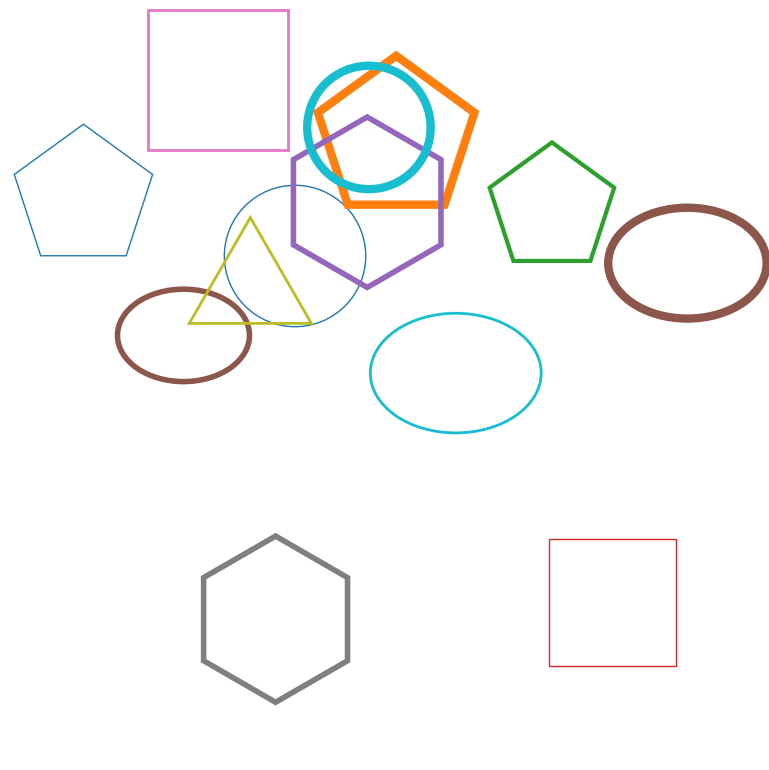[{"shape": "circle", "thickness": 0.5, "radius": 0.46, "center": [0.383, 0.668]}, {"shape": "pentagon", "thickness": 0.5, "radius": 0.47, "center": [0.108, 0.744]}, {"shape": "pentagon", "thickness": 3, "radius": 0.53, "center": [0.514, 0.821]}, {"shape": "pentagon", "thickness": 1.5, "radius": 0.43, "center": [0.717, 0.73]}, {"shape": "square", "thickness": 0.5, "radius": 0.41, "center": [0.795, 0.218]}, {"shape": "hexagon", "thickness": 2, "radius": 0.55, "center": [0.477, 0.737]}, {"shape": "oval", "thickness": 3, "radius": 0.51, "center": [0.893, 0.658]}, {"shape": "oval", "thickness": 2, "radius": 0.43, "center": [0.238, 0.564]}, {"shape": "square", "thickness": 1, "radius": 0.45, "center": [0.283, 0.896]}, {"shape": "hexagon", "thickness": 2, "radius": 0.54, "center": [0.358, 0.196]}, {"shape": "triangle", "thickness": 1, "radius": 0.46, "center": [0.325, 0.626]}, {"shape": "circle", "thickness": 3, "radius": 0.4, "center": [0.479, 0.834]}, {"shape": "oval", "thickness": 1, "radius": 0.55, "center": [0.592, 0.515]}]